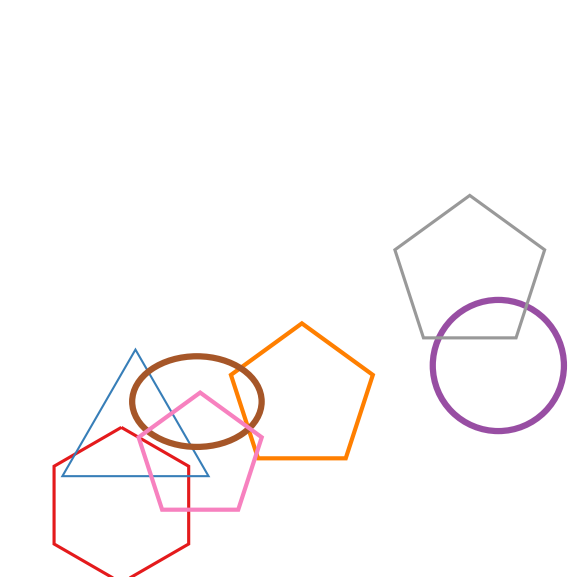[{"shape": "hexagon", "thickness": 1.5, "radius": 0.67, "center": [0.21, 0.124]}, {"shape": "triangle", "thickness": 1, "radius": 0.73, "center": [0.235, 0.248]}, {"shape": "circle", "thickness": 3, "radius": 0.57, "center": [0.863, 0.366]}, {"shape": "pentagon", "thickness": 2, "radius": 0.65, "center": [0.523, 0.31]}, {"shape": "oval", "thickness": 3, "radius": 0.56, "center": [0.341, 0.304]}, {"shape": "pentagon", "thickness": 2, "radius": 0.56, "center": [0.347, 0.207]}, {"shape": "pentagon", "thickness": 1.5, "radius": 0.68, "center": [0.813, 0.524]}]